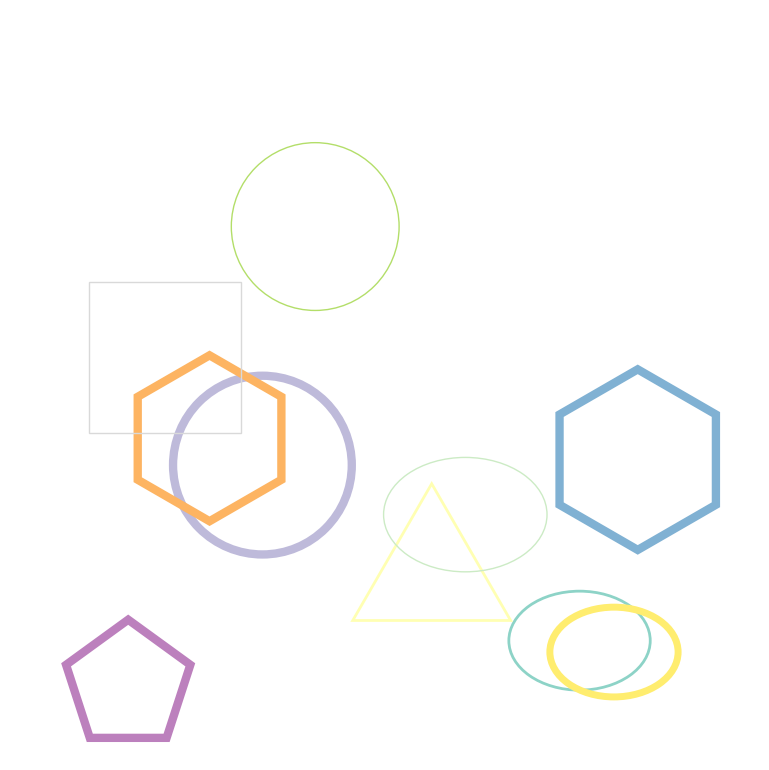[{"shape": "oval", "thickness": 1, "radius": 0.46, "center": [0.753, 0.168]}, {"shape": "triangle", "thickness": 1, "radius": 0.59, "center": [0.561, 0.253]}, {"shape": "circle", "thickness": 3, "radius": 0.58, "center": [0.341, 0.396]}, {"shape": "hexagon", "thickness": 3, "radius": 0.59, "center": [0.828, 0.403]}, {"shape": "hexagon", "thickness": 3, "radius": 0.54, "center": [0.272, 0.431]}, {"shape": "circle", "thickness": 0.5, "radius": 0.54, "center": [0.409, 0.706]}, {"shape": "square", "thickness": 0.5, "radius": 0.49, "center": [0.214, 0.535]}, {"shape": "pentagon", "thickness": 3, "radius": 0.42, "center": [0.166, 0.11]}, {"shape": "oval", "thickness": 0.5, "radius": 0.53, "center": [0.604, 0.332]}, {"shape": "oval", "thickness": 2.5, "radius": 0.42, "center": [0.797, 0.153]}]